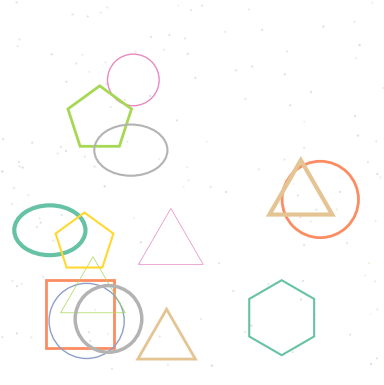[{"shape": "hexagon", "thickness": 1.5, "radius": 0.49, "center": [0.732, 0.175]}, {"shape": "oval", "thickness": 3, "radius": 0.46, "center": [0.13, 0.402]}, {"shape": "circle", "thickness": 2, "radius": 0.5, "center": [0.832, 0.482]}, {"shape": "square", "thickness": 2, "radius": 0.44, "center": [0.209, 0.184]}, {"shape": "circle", "thickness": 1, "radius": 0.49, "center": [0.225, 0.166]}, {"shape": "triangle", "thickness": 0.5, "radius": 0.49, "center": [0.444, 0.362]}, {"shape": "circle", "thickness": 1, "radius": 0.34, "center": [0.346, 0.792]}, {"shape": "triangle", "thickness": 0.5, "radius": 0.49, "center": [0.242, 0.236]}, {"shape": "pentagon", "thickness": 2, "radius": 0.43, "center": [0.259, 0.69]}, {"shape": "pentagon", "thickness": 1.5, "radius": 0.39, "center": [0.219, 0.369]}, {"shape": "triangle", "thickness": 3, "radius": 0.47, "center": [0.781, 0.49]}, {"shape": "triangle", "thickness": 2, "radius": 0.43, "center": [0.433, 0.11]}, {"shape": "oval", "thickness": 1.5, "radius": 0.48, "center": [0.34, 0.61]}, {"shape": "circle", "thickness": 2.5, "radius": 0.43, "center": [0.282, 0.172]}]